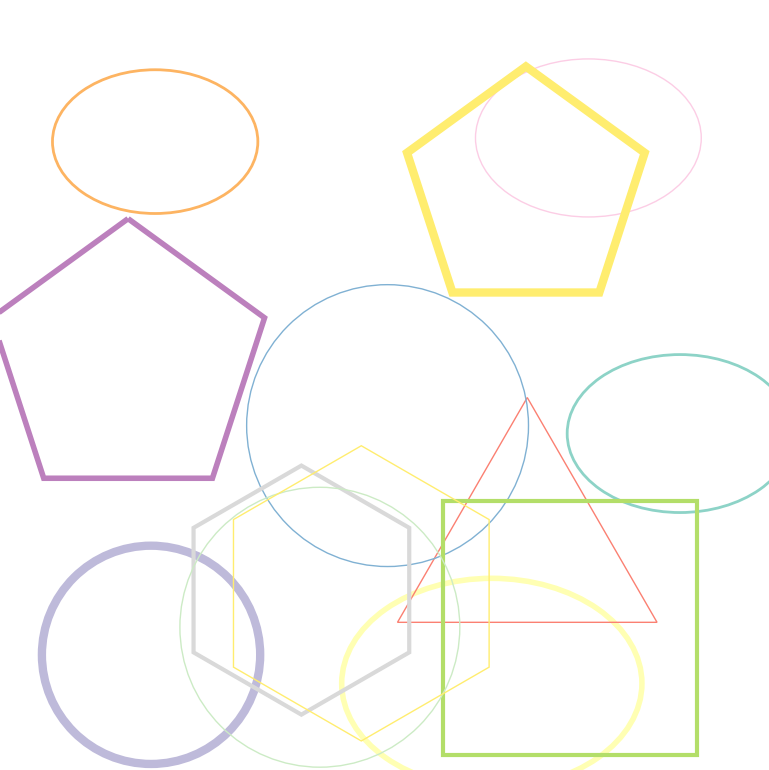[{"shape": "oval", "thickness": 1, "radius": 0.73, "center": [0.883, 0.437]}, {"shape": "oval", "thickness": 2, "radius": 0.97, "center": [0.639, 0.112]}, {"shape": "circle", "thickness": 3, "radius": 0.71, "center": [0.196, 0.15]}, {"shape": "triangle", "thickness": 0.5, "radius": 0.97, "center": [0.685, 0.289]}, {"shape": "circle", "thickness": 0.5, "radius": 0.92, "center": [0.503, 0.447]}, {"shape": "oval", "thickness": 1, "radius": 0.67, "center": [0.202, 0.816]}, {"shape": "square", "thickness": 1.5, "radius": 0.82, "center": [0.74, 0.185]}, {"shape": "oval", "thickness": 0.5, "radius": 0.73, "center": [0.764, 0.821]}, {"shape": "hexagon", "thickness": 1.5, "radius": 0.81, "center": [0.391, 0.234]}, {"shape": "pentagon", "thickness": 2, "radius": 0.93, "center": [0.166, 0.53]}, {"shape": "circle", "thickness": 0.5, "radius": 0.91, "center": [0.415, 0.185]}, {"shape": "pentagon", "thickness": 3, "radius": 0.81, "center": [0.683, 0.751]}, {"shape": "hexagon", "thickness": 0.5, "radius": 0.96, "center": [0.469, 0.229]}]